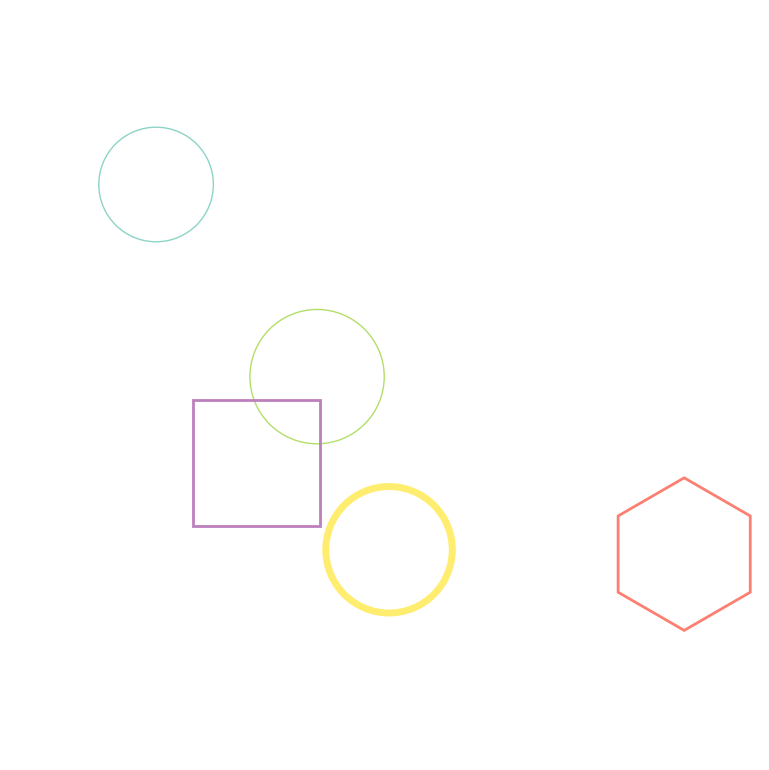[{"shape": "circle", "thickness": 0.5, "radius": 0.37, "center": [0.203, 0.76]}, {"shape": "hexagon", "thickness": 1, "radius": 0.5, "center": [0.889, 0.28]}, {"shape": "circle", "thickness": 0.5, "radius": 0.44, "center": [0.412, 0.511]}, {"shape": "square", "thickness": 1, "radius": 0.41, "center": [0.333, 0.398]}, {"shape": "circle", "thickness": 2.5, "radius": 0.41, "center": [0.505, 0.286]}]